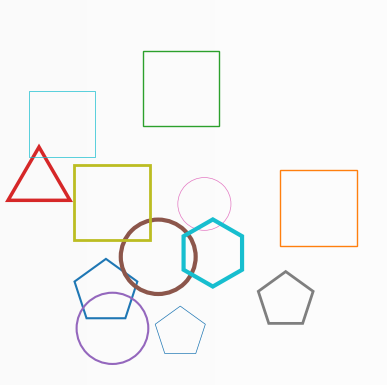[{"shape": "pentagon", "thickness": 1.5, "radius": 0.43, "center": [0.273, 0.242]}, {"shape": "pentagon", "thickness": 0.5, "radius": 0.34, "center": [0.465, 0.137]}, {"shape": "square", "thickness": 1, "radius": 0.5, "center": [0.821, 0.46]}, {"shape": "square", "thickness": 1, "radius": 0.49, "center": [0.467, 0.77]}, {"shape": "triangle", "thickness": 2.5, "radius": 0.46, "center": [0.101, 0.526]}, {"shape": "circle", "thickness": 1.5, "radius": 0.46, "center": [0.29, 0.147]}, {"shape": "circle", "thickness": 3, "radius": 0.48, "center": [0.408, 0.333]}, {"shape": "circle", "thickness": 0.5, "radius": 0.34, "center": [0.527, 0.47]}, {"shape": "pentagon", "thickness": 2, "radius": 0.37, "center": [0.737, 0.22]}, {"shape": "square", "thickness": 2, "radius": 0.49, "center": [0.289, 0.473]}, {"shape": "hexagon", "thickness": 3, "radius": 0.44, "center": [0.549, 0.343]}, {"shape": "square", "thickness": 0.5, "radius": 0.43, "center": [0.16, 0.677]}]